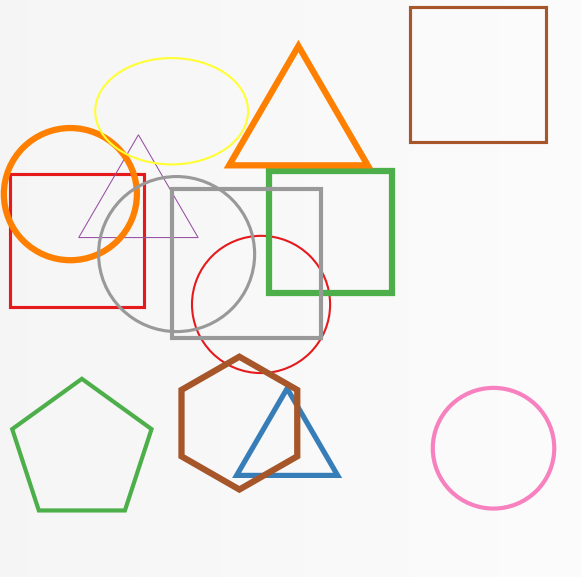[{"shape": "square", "thickness": 1.5, "radius": 0.58, "center": [0.132, 0.583]}, {"shape": "circle", "thickness": 1, "radius": 0.59, "center": [0.449, 0.472]}, {"shape": "triangle", "thickness": 2.5, "radius": 0.5, "center": [0.494, 0.226]}, {"shape": "pentagon", "thickness": 2, "radius": 0.63, "center": [0.141, 0.217]}, {"shape": "square", "thickness": 3, "radius": 0.53, "center": [0.568, 0.597]}, {"shape": "triangle", "thickness": 0.5, "radius": 0.59, "center": [0.238, 0.647]}, {"shape": "circle", "thickness": 3, "radius": 0.57, "center": [0.121, 0.663]}, {"shape": "triangle", "thickness": 3, "radius": 0.69, "center": [0.513, 0.782]}, {"shape": "oval", "thickness": 1, "radius": 0.66, "center": [0.295, 0.807]}, {"shape": "hexagon", "thickness": 3, "radius": 0.57, "center": [0.412, 0.266]}, {"shape": "square", "thickness": 1.5, "radius": 0.59, "center": [0.823, 0.87]}, {"shape": "circle", "thickness": 2, "radius": 0.52, "center": [0.849, 0.223]}, {"shape": "circle", "thickness": 1.5, "radius": 0.67, "center": [0.304, 0.559]}, {"shape": "square", "thickness": 2, "radius": 0.64, "center": [0.424, 0.543]}]